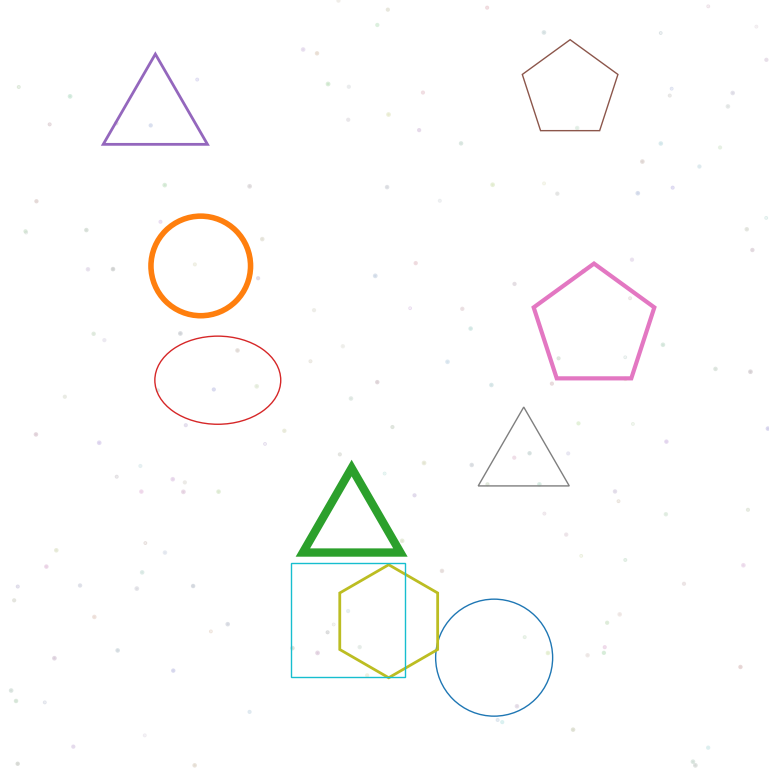[{"shape": "circle", "thickness": 0.5, "radius": 0.38, "center": [0.642, 0.146]}, {"shape": "circle", "thickness": 2, "radius": 0.32, "center": [0.261, 0.655]}, {"shape": "triangle", "thickness": 3, "radius": 0.37, "center": [0.457, 0.319]}, {"shape": "oval", "thickness": 0.5, "radius": 0.41, "center": [0.283, 0.506]}, {"shape": "triangle", "thickness": 1, "radius": 0.39, "center": [0.202, 0.852]}, {"shape": "pentagon", "thickness": 0.5, "radius": 0.33, "center": [0.74, 0.883]}, {"shape": "pentagon", "thickness": 1.5, "radius": 0.41, "center": [0.771, 0.575]}, {"shape": "triangle", "thickness": 0.5, "radius": 0.34, "center": [0.68, 0.403]}, {"shape": "hexagon", "thickness": 1, "radius": 0.37, "center": [0.505, 0.193]}, {"shape": "square", "thickness": 0.5, "radius": 0.37, "center": [0.452, 0.195]}]